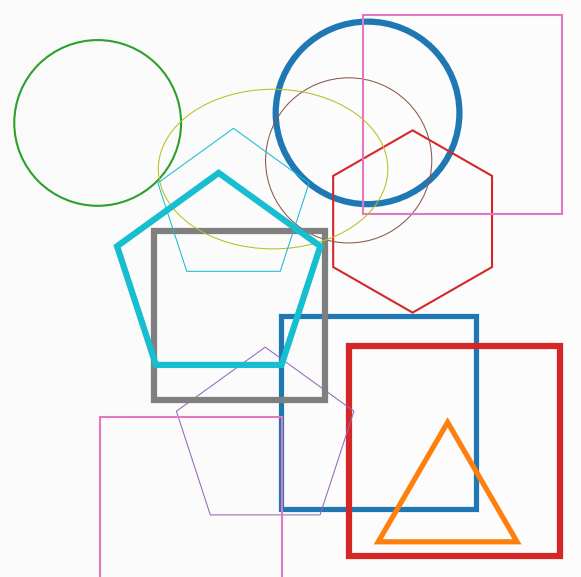[{"shape": "square", "thickness": 2.5, "radius": 0.84, "center": [0.65, 0.285]}, {"shape": "circle", "thickness": 3, "radius": 0.79, "center": [0.632, 0.804]}, {"shape": "triangle", "thickness": 2.5, "radius": 0.69, "center": [0.77, 0.13]}, {"shape": "circle", "thickness": 1, "radius": 0.72, "center": [0.168, 0.786]}, {"shape": "hexagon", "thickness": 1, "radius": 0.79, "center": [0.71, 0.616]}, {"shape": "square", "thickness": 3, "radius": 0.91, "center": [0.783, 0.218]}, {"shape": "pentagon", "thickness": 0.5, "radius": 0.8, "center": [0.456, 0.237]}, {"shape": "circle", "thickness": 0.5, "radius": 0.71, "center": [0.6, 0.721]}, {"shape": "square", "thickness": 1, "radius": 0.86, "center": [0.796, 0.801]}, {"shape": "square", "thickness": 1, "radius": 0.78, "center": [0.328, 0.12]}, {"shape": "square", "thickness": 3, "radius": 0.74, "center": [0.412, 0.453]}, {"shape": "oval", "thickness": 0.5, "radius": 0.99, "center": [0.47, 0.706]}, {"shape": "pentagon", "thickness": 0.5, "radius": 0.68, "center": [0.402, 0.64]}, {"shape": "pentagon", "thickness": 3, "radius": 0.92, "center": [0.376, 0.516]}]